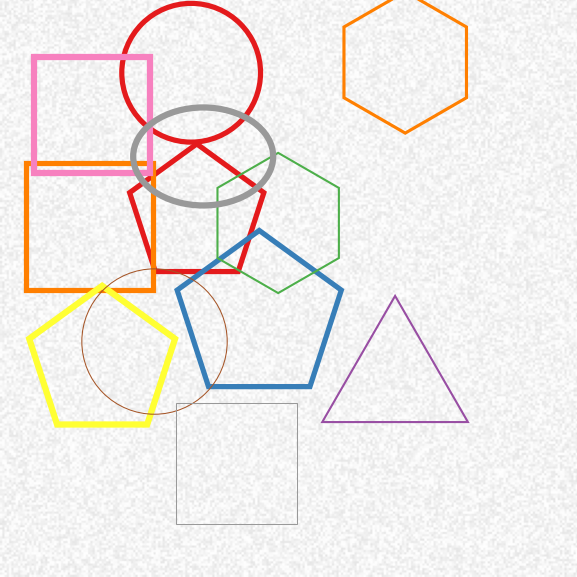[{"shape": "pentagon", "thickness": 2.5, "radius": 0.61, "center": [0.341, 0.628]}, {"shape": "circle", "thickness": 2.5, "radius": 0.6, "center": [0.331, 0.873]}, {"shape": "pentagon", "thickness": 2.5, "radius": 0.75, "center": [0.449, 0.451]}, {"shape": "hexagon", "thickness": 1, "radius": 0.61, "center": [0.482, 0.613]}, {"shape": "triangle", "thickness": 1, "radius": 0.73, "center": [0.684, 0.341]}, {"shape": "hexagon", "thickness": 1.5, "radius": 0.61, "center": [0.702, 0.891]}, {"shape": "square", "thickness": 2.5, "radius": 0.55, "center": [0.155, 0.607]}, {"shape": "pentagon", "thickness": 3, "radius": 0.66, "center": [0.177, 0.371]}, {"shape": "circle", "thickness": 0.5, "radius": 0.63, "center": [0.268, 0.408]}, {"shape": "square", "thickness": 3, "radius": 0.5, "center": [0.159, 0.8]}, {"shape": "oval", "thickness": 3, "radius": 0.61, "center": [0.352, 0.728]}, {"shape": "square", "thickness": 0.5, "radius": 0.53, "center": [0.409, 0.196]}]